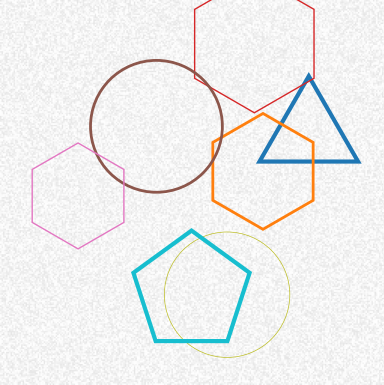[{"shape": "triangle", "thickness": 3, "radius": 0.74, "center": [0.802, 0.654]}, {"shape": "hexagon", "thickness": 2, "radius": 0.75, "center": [0.683, 0.555]}, {"shape": "hexagon", "thickness": 1, "radius": 0.9, "center": [0.661, 0.886]}, {"shape": "circle", "thickness": 2, "radius": 0.86, "center": [0.406, 0.672]}, {"shape": "hexagon", "thickness": 1, "radius": 0.69, "center": [0.203, 0.491]}, {"shape": "circle", "thickness": 0.5, "radius": 0.81, "center": [0.59, 0.235]}, {"shape": "pentagon", "thickness": 3, "radius": 0.79, "center": [0.497, 0.242]}]